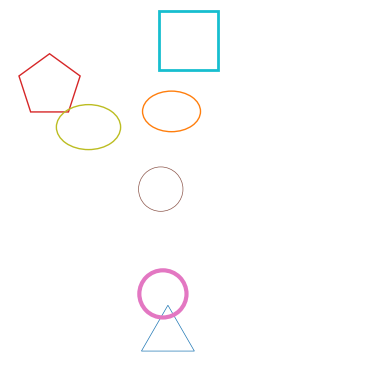[{"shape": "triangle", "thickness": 0.5, "radius": 0.4, "center": [0.436, 0.128]}, {"shape": "oval", "thickness": 1, "radius": 0.38, "center": [0.446, 0.711]}, {"shape": "pentagon", "thickness": 1, "radius": 0.42, "center": [0.129, 0.777]}, {"shape": "circle", "thickness": 0.5, "radius": 0.29, "center": [0.418, 0.509]}, {"shape": "circle", "thickness": 3, "radius": 0.31, "center": [0.423, 0.237]}, {"shape": "oval", "thickness": 1, "radius": 0.42, "center": [0.23, 0.67]}, {"shape": "square", "thickness": 2, "radius": 0.38, "center": [0.489, 0.894]}]